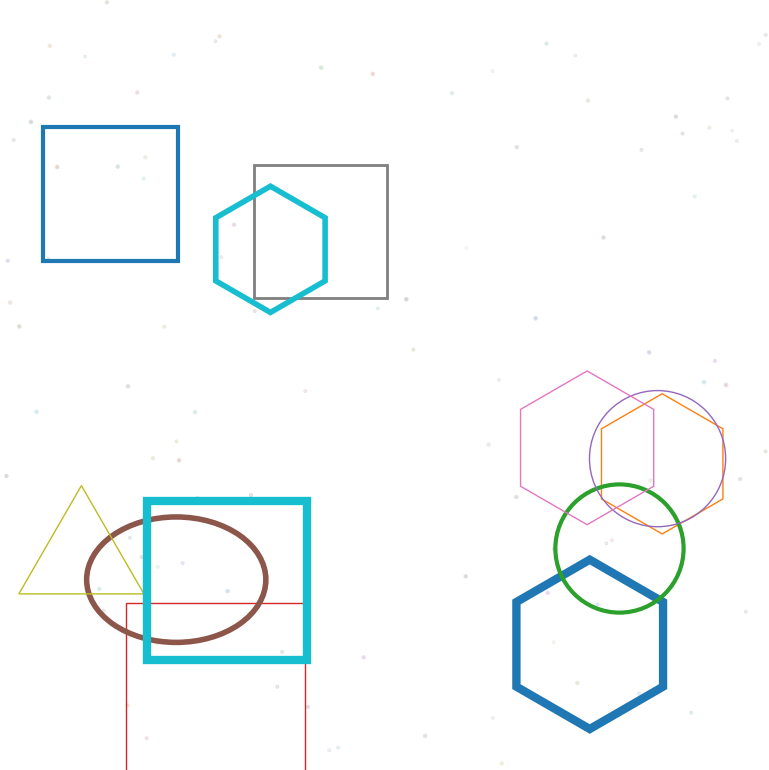[{"shape": "square", "thickness": 1.5, "radius": 0.44, "center": [0.143, 0.748]}, {"shape": "hexagon", "thickness": 3, "radius": 0.55, "center": [0.766, 0.163]}, {"shape": "hexagon", "thickness": 0.5, "radius": 0.46, "center": [0.86, 0.398]}, {"shape": "circle", "thickness": 1.5, "radius": 0.42, "center": [0.805, 0.288]}, {"shape": "square", "thickness": 0.5, "radius": 0.58, "center": [0.28, 0.1]}, {"shape": "circle", "thickness": 0.5, "radius": 0.44, "center": [0.854, 0.404]}, {"shape": "oval", "thickness": 2, "radius": 0.58, "center": [0.229, 0.247]}, {"shape": "hexagon", "thickness": 0.5, "radius": 0.5, "center": [0.762, 0.418]}, {"shape": "square", "thickness": 1, "radius": 0.43, "center": [0.416, 0.699]}, {"shape": "triangle", "thickness": 0.5, "radius": 0.47, "center": [0.106, 0.276]}, {"shape": "hexagon", "thickness": 2, "radius": 0.41, "center": [0.351, 0.676]}, {"shape": "square", "thickness": 3, "radius": 0.52, "center": [0.295, 0.246]}]